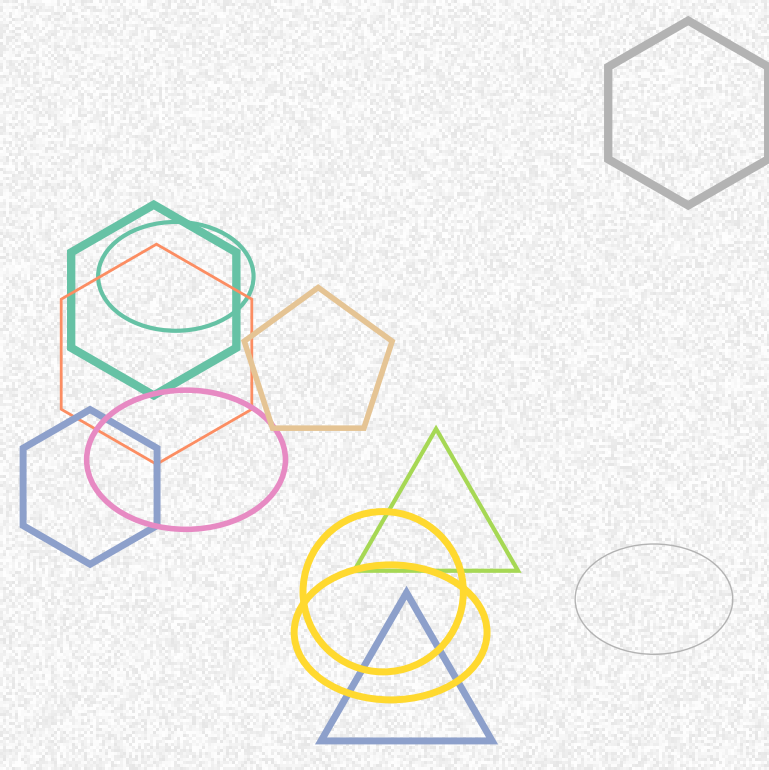[{"shape": "hexagon", "thickness": 3, "radius": 0.62, "center": [0.2, 0.61]}, {"shape": "oval", "thickness": 1.5, "radius": 0.5, "center": [0.228, 0.641]}, {"shape": "hexagon", "thickness": 1, "radius": 0.71, "center": [0.203, 0.54]}, {"shape": "hexagon", "thickness": 2.5, "radius": 0.5, "center": [0.117, 0.368]}, {"shape": "triangle", "thickness": 2.5, "radius": 0.64, "center": [0.528, 0.102]}, {"shape": "oval", "thickness": 2, "radius": 0.65, "center": [0.242, 0.403]}, {"shape": "triangle", "thickness": 1.5, "radius": 0.61, "center": [0.566, 0.32]}, {"shape": "circle", "thickness": 2.5, "radius": 0.52, "center": [0.498, 0.232]}, {"shape": "oval", "thickness": 2.5, "radius": 0.63, "center": [0.507, 0.179]}, {"shape": "pentagon", "thickness": 2, "radius": 0.5, "center": [0.413, 0.526]}, {"shape": "oval", "thickness": 0.5, "radius": 0.51, "center": [0.849, 0.222]}, {"shape": "hexagon", "thickness": 3, "radius": 0.6, "center": [0.894, 0.853]}]